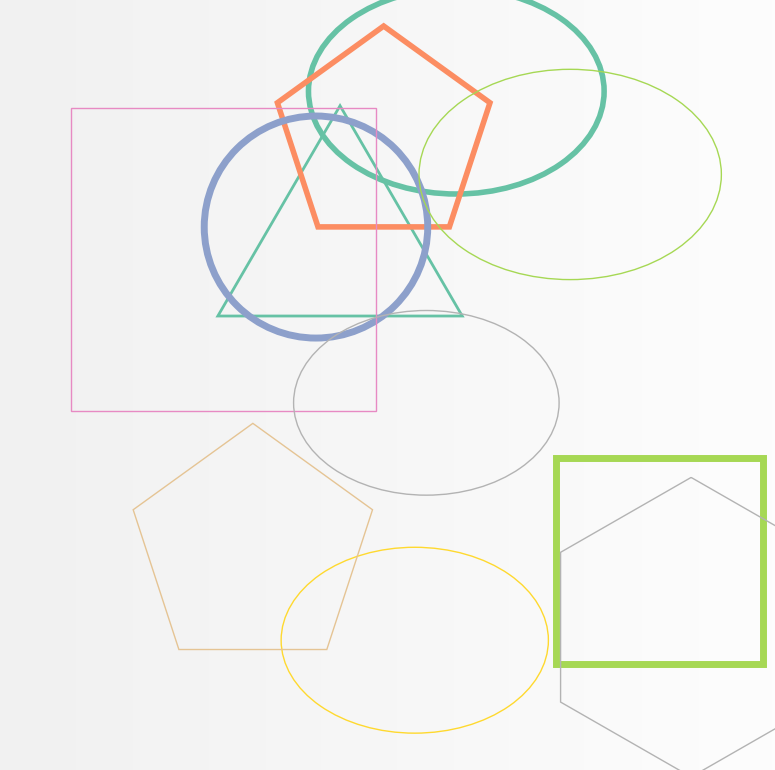[{"shape": "triangle", "thickness": 1, "radius": 0.91, "center": [0.439, 0.681]}, {"shape": "oval", "thickness": 2, "radius": 0.95, "center": [0.589, 0.882]}, {"shape": "pentagon", "thickness": 2, "radius": 0.72, "center": [0.495, 0.822]}, {"shape": "circle", "thickness": 2.5, "radius": 0.72, "center": [0.408, 0.705]}, {"shape": "square", "thickness": 0.5, "radius": 0.99, "center": [0.288, 0.663]}, {"shape": "oval", "thickness": 0.5, "radius": 0.98, "center": [0.736, 0.773]}, {"shape": "square", "thickness": 2.5, "radius": 0.67, "center": [0.851, 0.272]}, {"shape": "oval", "thickness": 0.5, "radius": 0.86, "center": [0.535, 0.169]}, {"shape": "pentagon", "thickness": 0.5, "radius": 0.81, "center": [0.326, 0.288]}, {"shape": "hexagon", "thickness": 0.5, "radius": 0.97, "center": [0.892, 0.185]}, {"shape": "oval", "thickness": 0.5, "radius": 0.86, "center": [0.55, 0.477]}]